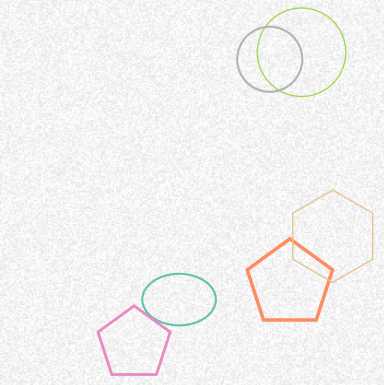[{"shape": "oval", "thickness": 1.5, "radius": 0.48, "center": [0.465, 0.222]}, {"shape": "pentagon", "thickness": 2.5, "radius": 0.58, "center": [0.753, 0.263]}, {"shape": "pentagon", "thickness": 2, "radius": 0.49, "center": [0.348, 0.107]}, {"shape": "circle", "thickness": 1, "radius": 0.57, "center": [0.783, 0.864]}, {"shape": "hexagon", "thickness": 1, "radius": 0.6, "center": [0.864, 0.386]}, {"shape": "circle", "thickness": 1.5, "radius": 0.42, "center": [0.701, 0.846]}]